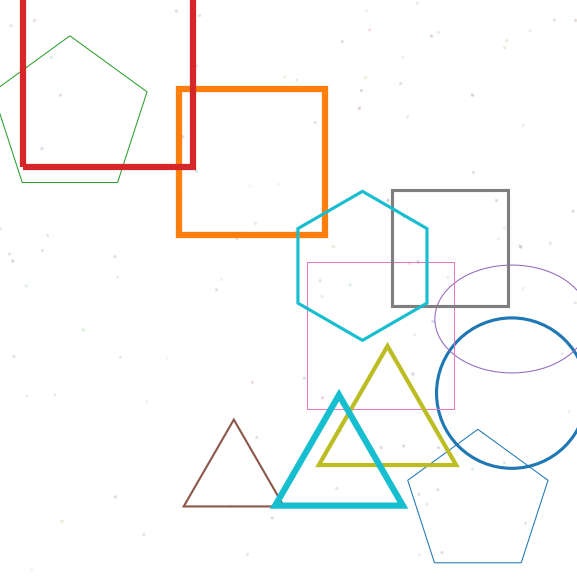[{"shape": "pentagon", "thickness": 0.5, "radius": 0.64, "center": [0.827, 0.128]}, {"shape": "circle", "thickness": 1.5, "radius": 0.65, "center": [0.886, 0.318]}, {"shape": "square", "thickness": 3, "radius": 0.63, "center": [0.437, 0.719]}, {"shape": "pentagon", "thickness": 0.5, "radius": 0.7, "center": [0.121, 0.797]}, {"shape": "square", "thickness": 3, "radius": 0.73, "center": [0.187, 0.857]}, {"shape": "oval", "thickness": 0.5, "radius": 0.67, "center": [0.886, 0.447]}, {"shape": "triangle", "thickness": 1, "radius": 0.5, "center": [0.405, 0.172]}, {"shape": "square", "thickness": 0.5, "radius": 0.64, "center": [0.659, 0.418]}, {"shape": "square", "thickness": 1.5, "radius": 0.5, "center": [0.779, 0.57]}, {"shape": "triangle", "thickness": 2, "radius": 0.69, "center": [0.671, 0.263]}, {"shape": "hexagon", "thickness": 1.5, "radius": 0.65, "center": [0.628, 0.539]}, {"shape": "triangle", "thickness": 3, "radius": 0.64, "center": [0.587, 0.187]}]